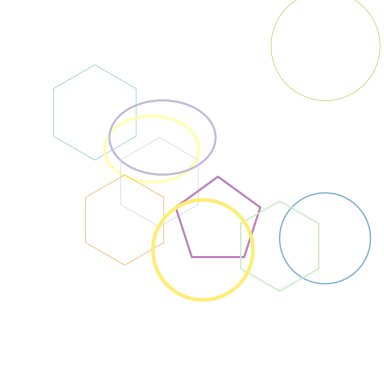[{"shape": "hexagon", "thickness": 0.5, "radius": 0.62, "center": [0.246, 0.708]}, {"shape": "oval", "thickness": 2, "radius": 0.61, "center": [0.394, 0.612]}, {"shape": "oval", "thickness": 1.5, "radius": 0.69, "center": [0.422, 0.643]}, {"shape": "circle", "thickness": 1, "radius": 0.59, "center": [0.844, 0.381]}, {"shape": "hexagon", "thickness": 0.5, "radius": 0.59, "center": [0.324, 0.429]}, {"shape": "circle", "thickness": 0.5, "radius": 0.71, "center": [0.846, 0.88]}, {"shape": "hexagon", "thickness": 0.5, "radius": 0.58, "center": [0.414, 0.527]}, {"shape": "pentagon", "thickness": 1.5, "radius": 0.58, "center": [0.566, 0.426]}, {"shape": "hexagon", "thickness": 1, "radius": 0.58, "center": [0.727, 0.361]}, {"shape": "circle", "thickness": 2.5, "radius": 0.65, "center": [0.527, 0.351]}]